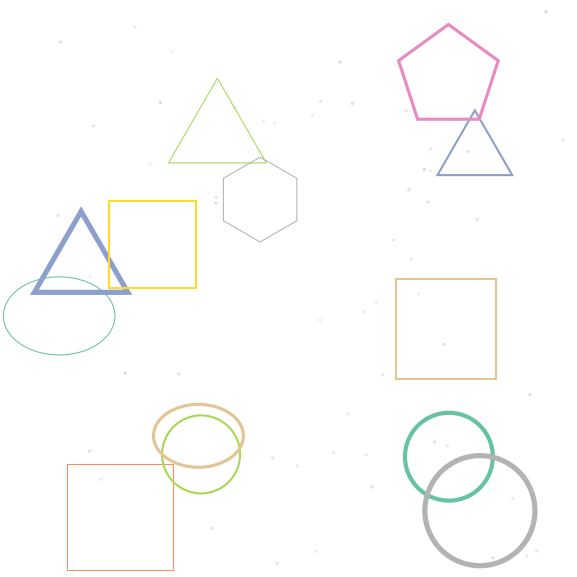[{"shape": "oval", "thickness": 0.5, "radius": 0.48, "center": [0.102, 0.452]}, {"shape": "circle", "thickness": 2, "radius": 0.38, "center": [0.777, 0.208]}, {"shape": "square", "thickness": 0.5, "radius": 0.46, "center": [0.207, 0.104]}, {"shape": "triangle", "thickness": 1, "radius": 0.37, "center": [0.822, 0.733]}, {"shape": "triangle", "thickness": 2.5, "radius": 0.47, "center": [0.14, 0.54]}, {"shape": "pentagon", "thickness": 1.5, "radius": 0.45, "center": [0.776, 0.866]}, {"shape": "circle", "thickness": 1, "radius": 0.34, "center": [0.348, 0.212]}, {"shape": "triangle", "thickness": 0.5, "radius": 0.49, "center": [0.376, 0.766]}, {"shape": "square", "thickness": 1, "radius": 0.38, "center": [0.264, 0.575]}, {"shape": "square", "thickness": 1, "radius": 0.43, "center": [0.772, 0.429]}, {"shape": "oval", "thickness": 1.5, "radius": 0.39, "center": [0.344, 0.245]}, {"shape": "hexagon", "thickness": 0.5, "radius": 0.37, "center": [0.45, 0.654]}, {"shape": "circle", "thickness": 2.5, "radius": 0.48, "center": [0.831, 0.115]}]